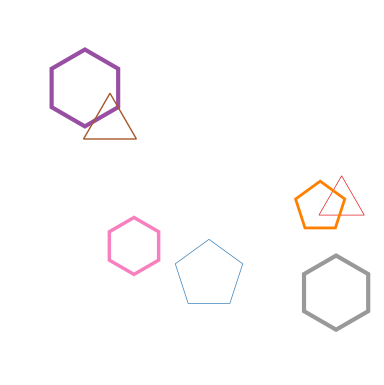[{"shape": "triangle", "thickness": 0.5, "radius": 0.34, "center": [0.887, 0.475]}, {"shape": "pentagon", "thickness": 0.5, "radius": 0.46, "center": [0.543, 0.286]}, {"shape": "hexagon", "thickness": 3, "radius": 0.5, "center": [0.22, 0.772]}, {"shape": "pentagon", "thickness": 2, "radius": 0.34, "center": [0.832, 0.462]}, {"shape": "triangle", "thickness": 1, "radius": 0.4, "center": [0.286, 0.679]}, {"shape": "hexagon", "thickness": 2.5, "radius": 0.37, "center": [0.348, 0.361]}, {"shape": "hexagon", "thickness": 3, "radius": 0.48, "center": [0.873, 0.24]}]